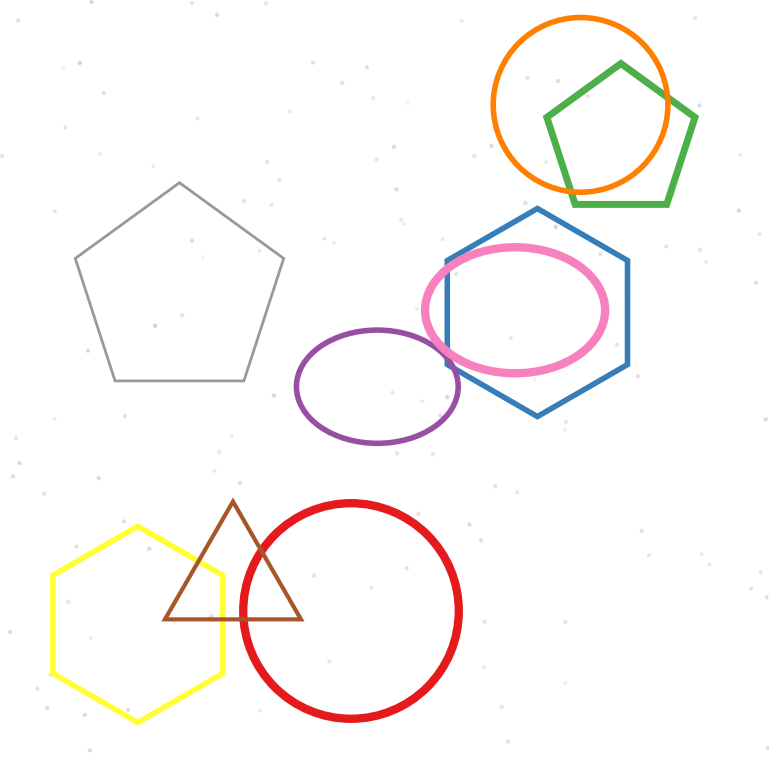[{"shape": "circle", "thickness": 3, "radius": 0.7, "center": [0.456, 0.207]}, {"shape": "hexagon", "thickness": 2, "radius": 0.68, "center": [0.698, 0.594]}, {"shape": "pentagon", "thickness": 2.5, "radius": 0.51, "center": [0.806, 0.816]}, {"shape": "oval", "thickness": 2, "radius": 0.53, "center": [0.49, 0.498]}, {"shape": "circle", "thickness": 2, "radius": 0.57, "center": [0.754, 0.864]}, {"shape": "hexagon", "thickness": 2, "radius": 0.64, "center": [0.179, 0.189]}, {"shape": "triangle", "thickness": 1.5, "radius": 0.51, "center": [0.303, 0.247]}, {"shape": "oval", "thickness": 3, "radius": 0.58, "center": [0.669, 0.597]}, {"shape": "pentagon", "thickness": 1, "radius": 0.71, "center": [0.233, 0.62]}]